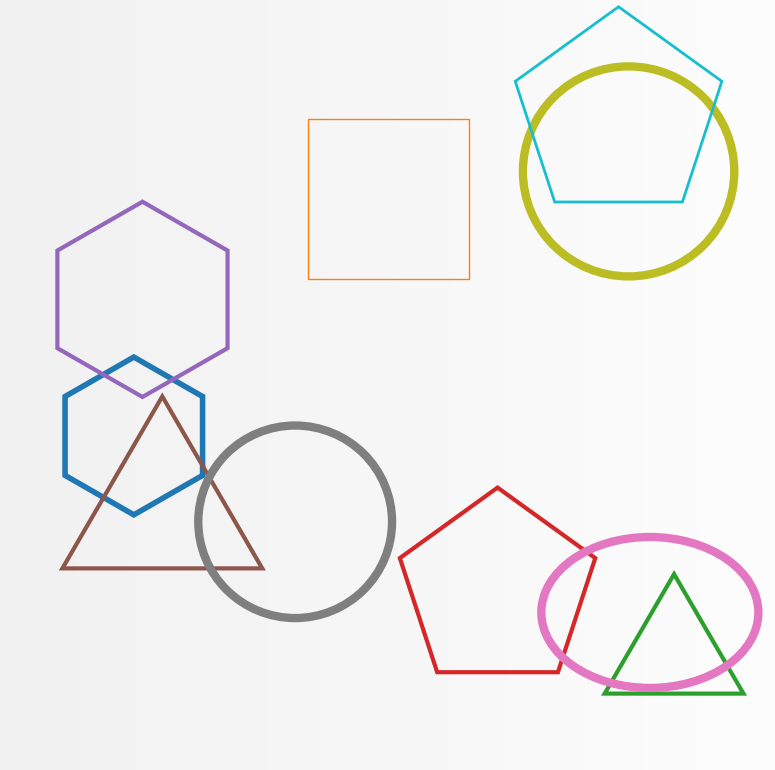[{"shape": "hexagon", "thickness": 2, "radius": 0.51, "center": [0.173, 0.434]}, {"shape": "square", "thickness": 0.5, "radius": 0.52, "center": [0.501, 0.742]}, {"shape": "triangle", "thickness": 1.5, "radius": 0.52, "center": [0.87, 0.151]}, {"shape": "pentagon", "thickness": 1.5, "radius": 0.66, "center": [0.642, 0.234]}, {"shape": "hexagon", "thickness": 1.5, "radius": 0.63, "center": [0.184, 0.611]}, {"shape": "triangle", "thickness": 1.5, "radius": 0.74, "center": [0.209, 0.336]}, {"shape": "oval", "thickness": 3, "radius": 0.7, "center": [0.839, 0.205]}, {"shape": "circle", "thickness": 3, "radius": 0.63, "center": [0.381, 0.322]}, {"shape": "circle", "thickness": 3, "radius": 0.68, "center": [0.811, 0.777]}, {"shape": "pentagon", "thickness": 1, "radius": 0.7, "center": [0.798, 0.851]}]